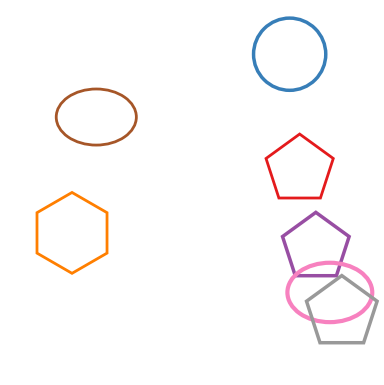[{"shape": "pentagon", "thickness": 2, "radius": 0.46, "center": [0.778, 0.56]}, {"shape": "circle", "thickness": 2.5, "radius": 0.47, "center": [0.752, 0.859]}, {"shape": "pentagon", "thickness": 2.5, "radius": 0.45, "center": [0.82, 0.357]}, {"shape": "hexagon", "thickness": 2, "radius": 0.53, "center": [0.187, 0.395]}, {"shape": "oval", "thickness": 2, "radius": 0.52, "center": [0.25, 0.696]}, {"shape": "oval", "thickness": 3, "radius": 0.55, "center": [0.857, 0.24]}, {"shape": "pentagon", "thickness": 2.5, "radius": 0.48, "center": [0.888, 0.188]}]